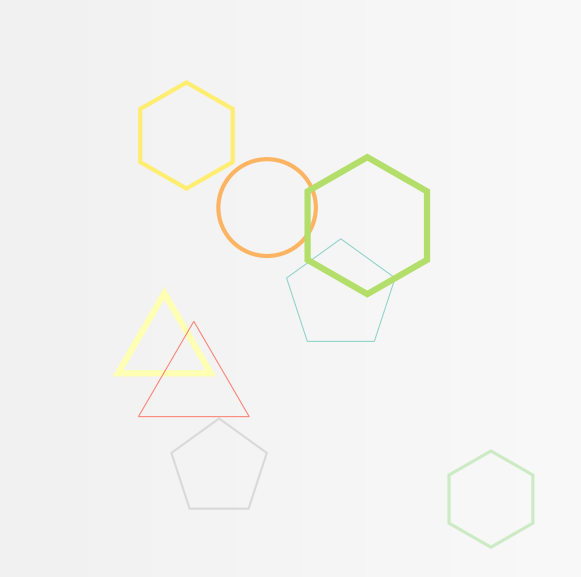[{"shape": "pentagon", "thickness": 0.5, "radius": 0.49, "center": [0.586, 0.487]}, {"shape": "triangle", "thickness": 3, "radius": 0.46, "center": [0.283, 0.399]}, {"shape": "triangle", "thickness": 0.5, "radius": 0.55, "center": [0.333, 0.333]}, {"shape": "circle", "thickness": 2, "radius": 0.42, "center": [0.46, 0.64]}, {"shape": "hexagon", "thickness": 3, "radius": 0.59, "center": [0.632, 0.608]}, {"shape": "pentagon", "thickness": 1, "radius": 0.43, "center": [0.377, 0.188]}, {"shape": "hexagon", "thickness": 1.5, "radius": 0.42, "center": [0.845, 0.135]}, {"shape": "hexagon", "thickness": 2, "radius": 0.46, "center": [0.321, 0.764]}]